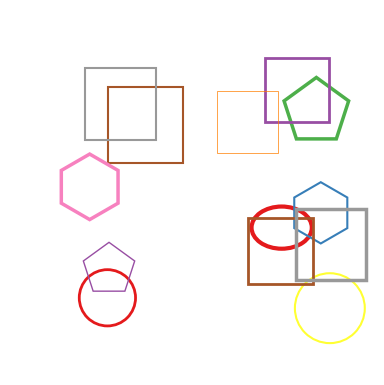[{"shape": "oval", "thickness": 3, "radius": 0.39, "center": [0.732, 0.409]}, {"shape": "circle", "thickness": 2, "radius": 0.37, "center": [0.279, 0.227]}, {"shape": "hexagon", "thickness": 1.5, "radius": 0.4, "center": [0.833, 0.447]}, {"shape": "pentagon", "thickness": 2.5, "radius": 0.44, "center": [0.822, 0.711]}, {"shape": "square", "thickness": 2, "radius": 0.41, "center": [0.771, 0.767]}, {"shape": "pentagon", "thickness": 1, "radius": 0.35, "center": [0.283, 0.3]}, {"shape": "square", "thickness": 0.5, "radius": 0.4, "center": [0.643, 0.683]}, {"shape": "circle", "thickness": 1.5, "radius": 0.45, "center": [0.857, 0.2]}, {"shape": "square", "thickness": 1.5, "radius": 0.49, "center": [0.378, 0.676]}, {"shape": "square", "thickness": 2, "radius": 0.42, "center": [0.729, 0.348]}, {"shape": "hexagon", "thickness": 2.5, "radius": 0.43, "center": [0.233, 0.515]}, {"shape": "square", "thickness": 1.5, "radius": 0.47, "center": [0.313, 0.729]}, {"shape": "square", "thickness": 2.5, "radius": 0.46, "center": [0.859, 0.365]}]